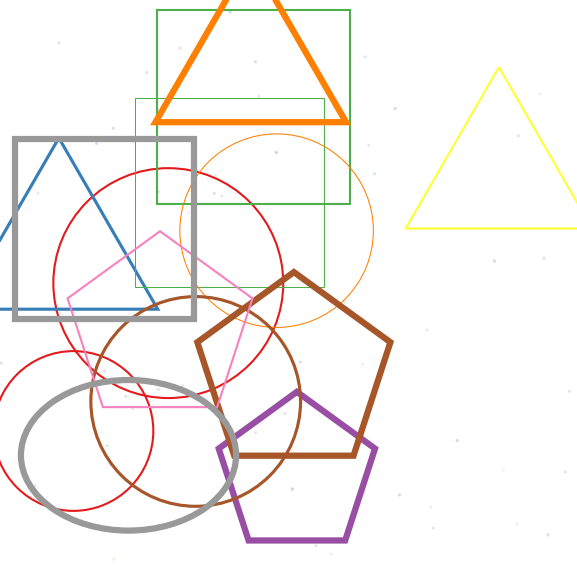[{"shape": "circle", "thickness": 1, "radius": 1.0, "center": [0.291, 0.509]}, {"shape": "circle", "thickness": 1, "radius": 0.69, "center": [0.127, 0.253]}, {"shape": "triangle", "thickness": 1.5, "radius": 0.99, "center": [0.102, 0.563]}, {"shape": "square", "thickness": 1, "radius": 0.84, "center": [0.439, 0.814]}, {"shape": "square", "thickness": 0.5, "radius": 0.82, "center": [0.397, 0.665]}, {"shape": "pentagon", "thickness": 3, "radius": 0.71, "center": [0.514, 0.178]}, {"shape": "triangle", "thickness": 3, "radius": 0.95, "center": [0.434, 0.883]}, {"shape": "circle", "thickness": 0.5, "radius": 0.84, "center": [0.479, 0.6]}, {"shape": "triangle", "thickness": 1, "radius": 0.93, "center": [0.864, 0.697]}, {"shape": "circle", "thickness": 1.5, "radius": 0.91, "center": [0.339, 0.304]}, {"shape": "pentagon", "thickness": 3, "radius": 0.88, "center": [0.509, 0.352]}, {"shape": "pentagon", "thickness": 1, "radius": 0.84, "center": [0.277, 0.43]}, {"shape": "square", "thickness": 3, "radius": 0.78, "center": [0.181, 0.602]}, {"shape": "oval", "thickness": 3, "radius": 0.93, "center": [0.223, 0.211]}]